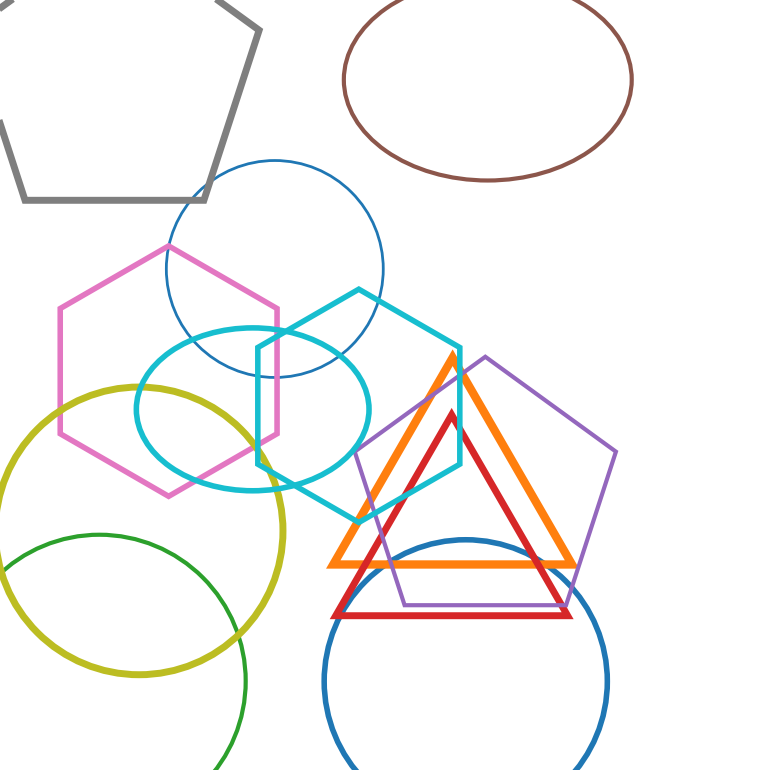[{"shape": "circle", "thickness": 2, "radius": 0.92, "center": [0.605, 0.115]}, {"shape": "circle", "thickness": 1, "radius": 0.7, "center": [0.357, 0.651]}, {"shape": "triangle", "thickness": 3, "radius": 0.9, "center": [0.588, 0.356]}, {"shape": "circle", "thickness": 1.5, "radius": 0.95, "center": [0.129, 0.116]}, {"shape": "triangle", "thickness": 2.5, "radius": 0.87, "center": [0.587, 0.287]}, {"shape": "pentagon", "thickness": 1.5, "radius": 0.89, "center": [0.63, 0.358]}, {"shape": "oval", "thickness": 1.5, "radius": 0.93, "center": [0.633, 0.896]}, {"shape": "hexagon", "thickness": 2, "radius": 0.81, "center": [0.219, 0.518]}, {"shape": "pentagon", "thickness": 2.5, "radius": 0.99, "center": [0.149, 0.9]}, {"shape": "circle", "thickness": 2.5, "radius": 0.93, "center": [0.181, 0.311]}, {"shape": "oval", "thickness": 2, "radius": 0.76, "center": [0.328, 0.468]}, {"shape": "hexagon", "thickness": 2, "radius": 0.76, "center": [0.466, 0.473]}]